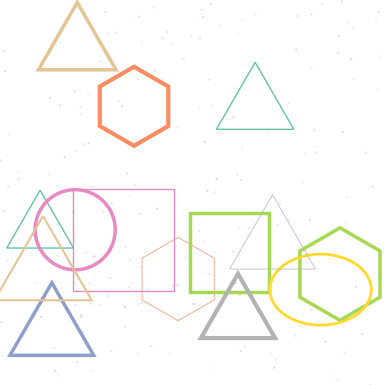[{"shape": "triangle", "thickness": 1, "radius": 0.58, "center": [0.663, 0.722]}, {"shape": "triangle", "thickness": 1, "radius": 0.5, "center": [0.104, 0.406]}, {"shape": "hexagon", "thickness": 0.5, "radius": 0.54, "center": [0.463, 0.275]}, {"shape": "hexagon", "thickness": 3, "radius": 0.51, "center": [0.348, 0.724]}, {"shape": "triangle", "thickness": 2.5, "radius": 0.63, "center": [0.135, 0.14]}, {"shape": "square", "thickness": 1, "radius": 0.66, "center": [0.321, 0.377]}, {"shape": "circle", "thickness": 2.5, "radius": 0.52, "center": [0.195, 0.403]}, {"shape": "square", "thickness": 2.5, "radius": 0.51, "center": [0.595, 0.345]}, {"shape": "hexagon", "thickness": 2.5, "radius": 0.6, "center": [0.883, 0.288]}, {"shape": "oval", "thickness": 2, "radius": 0.66, "center": [0.833, 0.248]}, {"shape": "triangle", "thickness": 1.5, "radius": 0.73, "center": [0.112, 0.293]}, {"shape": "triangle", "thickness": 2.5, "radius": 0.58, "center": [0.201, 0.877]}, {"shape": "triangle", "thickness": 0.5, "radius": 0.64, "center": [0.708, 0.365]}, {"shape": "triangle", "thickness": 3, "radius": 0.56, "center": [0.618, 0.178]}]